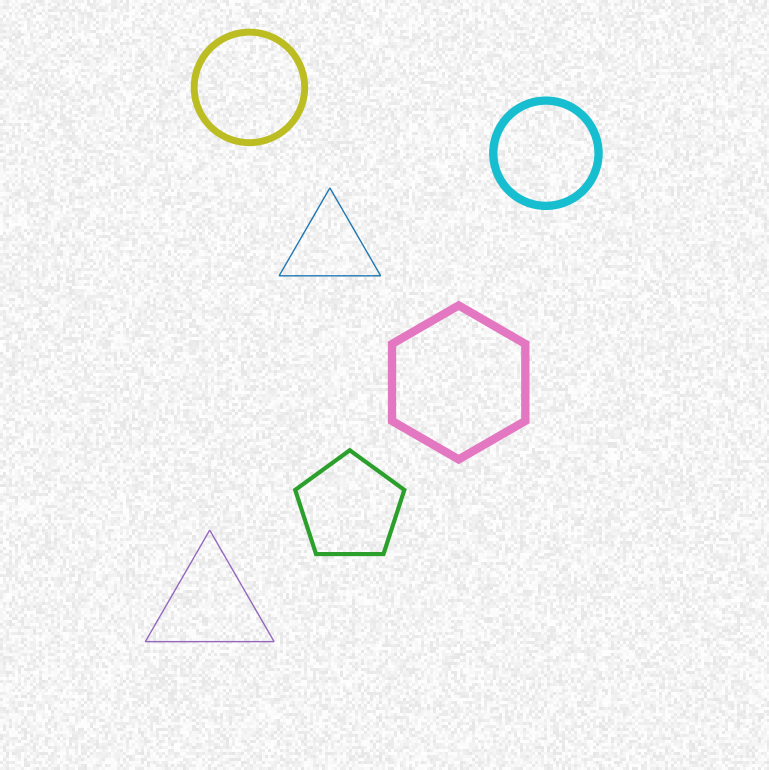[{"shape": "triangle", "thickness": 0.5, "radius": 0.38, "center": [0.428, 0.68]}, {"shape": "pentagon", "thickness": 1.5, "radius": 0.37, "center": [0.454, 0.341]}, {"shape": "triangle", "thickness": 0.5, "radius": 0.48, "center": [0.272, 0.215]}, {"shape": "hexagon", "thickness": 3, "radius": 0.5, "center": [0.596, 0.503]}, {"shape": "circle", "thickness": 2.5, "radius": 0.36, "center": [0.324, 0.886]}, {"shape": "circle", "thickness": 3, "radius": 0.34, "center": [0.709, 0.801]}]